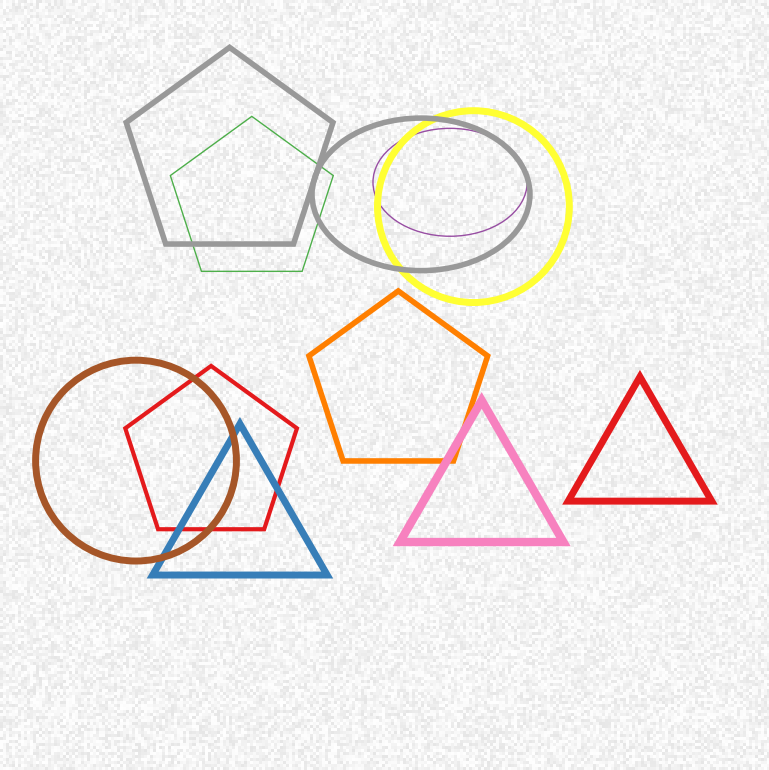[{"shape": "triangle", "thickness": 2.5, "radius": 0.54, "center": [0.831, 0.403]}, {"shape": "pentagon", "thickness": 1.5, "radius": 0.59, "center": [0.274, 0.408]}, {"shape": "triangle", "thickness": 2.5, "radius": 0.65, "center": [0.312, 0.319]}, {"shape": "pentagon", "thickness": 0.5, "radius": 0.56, "center": [0.327, 0.738]}, {"shape": "oval", "thickness": 0.5, "radius": 0.5, "center": [0.584, 0.763]}, {"shape": "pentagon", "thickness": 2, "radius": 0.61, "center": [0.517, 0.5]}, {"shape": "circle", "thickness": 2.5, "radius": 0.62, "center": [0.615, 0.732]}, {"shape": "circle", "thickness": 2.5, "radius": 0.65, "center": [0.177, 0.402]}, {"shape": "triangle", "thickness": 3, "radius": 0.61, "center": [0.626, 0.357]}, {"shape": "oval", "thickness": 2, "radius": 0.71, "center": [0.547, 0.748]}, {"shape": "pentagon", "thickness": 2, "radius": 0.71, "center": [0.298, 0.797]}]